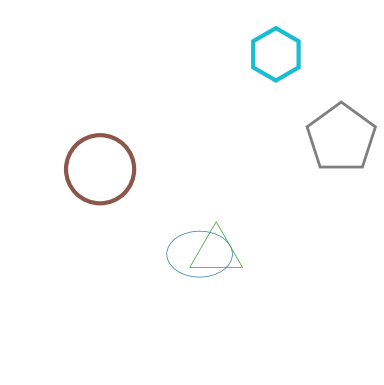[{"shape": "oval", "thickness": 0.5, "radius": 0.43, "center": [0.518, 0.34]}, {"shape": "triangle", "thickness": 0.5, "radius": 0.4, "center": [0.561, 0.345]}, {"shape": "circle", "thickness": 3, "radius": 0.44, "center": [0.26, 0.56]}, {"shape": "pentagon", "thickness": 2, "radius": 0.47, "center": [0.886, 0.642]}, {"shape": "hexagon", "thickness": 3, "radius": 0.34, "center": [0.717, 0.859]}]